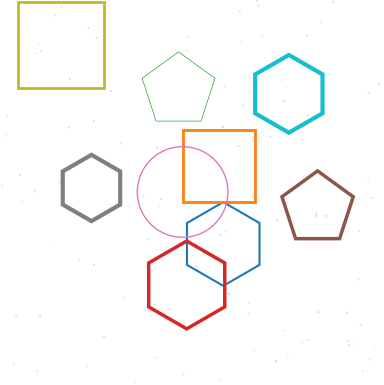[{"shape": "hexagon", "thickness": 1.5, "radius": 0.54, "center": [0.58, 0.366]}, {"shape": "square", "thickness": 2, "radius": 0.46, "center": [0.57, 0.569]}, {"shape": "pentagon", "thickness": 0.5, "radius": 0.5, "center": [0.464, 0.766]}, {"shape": "hexagon", "thickness": 2.5, "radius": 0.57, "center": [0.485, 0.26]}, {"shape": "pentagon", "thickness": 2.5, "radius": 0.49, "center": [0.825, 0.459]}, {"shape": "circle", "thickness": 1, "radius": 0.59, "center": [0.474, 0.501]}, {"shape": "hexagon", "thickness": 3, "radius": 0.43, "center": [0.238, 0.512]}, {"shape": "square", "thickness": 2, "radius": 0.56, "center": [0.158, 0.884]}, {"shape": "hexagon", "thickness": 3, "radius": 0.5, "center": [0.75, 0.756]}]